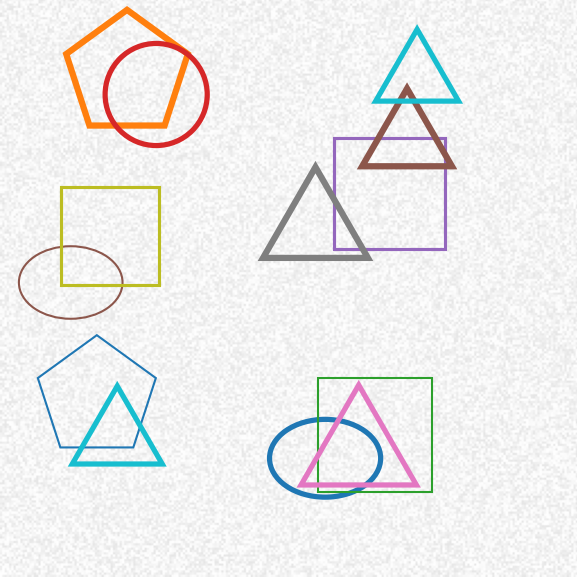[{"shape": "oval", "thickness": 2.5, "radius": 0.48, "center": [0.563, 0.206]}, {"shape": "pentagon", "thickness": 1, "radius": 0.54, "center": [0.168, 0.311]}, {"shape": "pentagon", "thickness": 3, "radius": 0.55, "center": [0.22, 0.871]}, {"shape": "square", "thickness": 1, "radius": 0.49, "center": [0.649, 0.246]}, {"shape": "circle", "thickness": 2.5, "radius": 0.44, "center": [0.27, 0.836]}, {"shape": "square", "thickness": 1.5, "radius": 0.48, "center": [0.674, 0.664]}, {"shape": "triangle", "thickness": 3, "radius": 0.45, "center": [0.705, 0.756]}, {"shape": "oval", "thickness": 1, "radius": 0.45, "center": [0.122, 0.51]}, {"shape": "triangle", "thickness": 2.5, "radius": 0.58, "center": [0.621, 0.217]}, {"shape": "triangle", "thickness": 3, "radius": 0.52, "center": [0.546, 0.605]}, {"shape": "square", "thickness": 1.5, "radius": 0.42, "center": [0.19, 0.591]}, {"shape": "triangle", "thickness": 2.5, "radius": 0.41, "center": [0.722, 0.865]}, {"shape": "triangle", "thickness": 2.5, "radius": 0.45, "center": [0.203, 0.241]}]